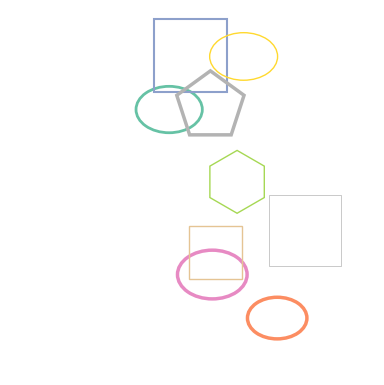[{"shape": "oval", "thickness": 2, "radius": 0.43, "center": [0.439, 0.715]}, {"shape": "oval", "thickness": 2.5, "radius": 0.39, "center": [0.72, 0.174]}, {"shape": "square", "thickness": 1.5, "radius": 0.47, "center": [0.494, 0.855]}, {"shape": "oval", "thickness": 2.5, "radius": 0.45, "center": [0.551, 0.287]}, {"shape": "hexagon", "thickness": 1, "radius": 0.41, "center": [0.616, 0.528]}, {"shape": "oval", "thickness": 1, "radius": 0.44, "center": [0.633, 0.853]}, {"shape": "square", "thickness": 1, "radius": 0.34, "center": [0.56, 0.344]}, {"shape": "pentagon", "thickness": 2.5, "radius": 0.46, "center": [0.546, 0.724]}, {"shape": "square", "thickness": 0.5, "radius": 0.46, "center": [0.793, 0.402]}]